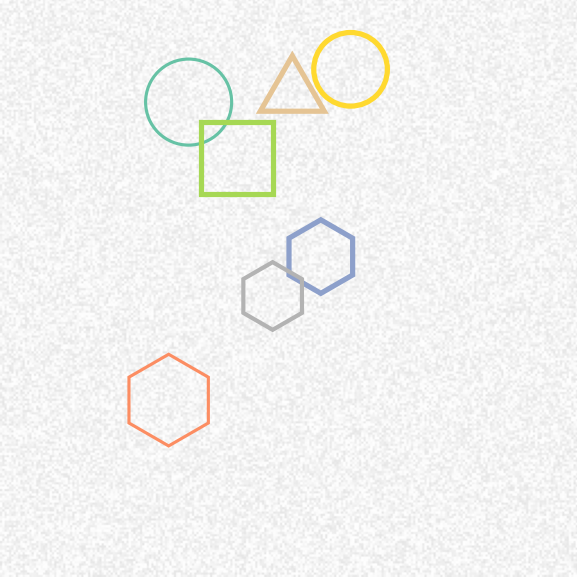[{"shape": "circle", "thickness": 1.5, "radius": 0.37, "center": [0.327, 0.822]}, {"shape": "hexagon", "thickness": 1.5, "radius": 0.4, "center": [0.292, 0.306]}, {"shape": "hexagon", "thickness": 2.5, "radius": 0.32, "center": [0.556, 0.555]}, {"shape": "square", "thickness": 2.5, "radius": 0.31, "center": [0.41, 0.725]}, {"shape": "circle", "thickness": 2.5, "radius": 0.32, "center": [0.607, 0.879]}, {"shape": "triangle", "thickness": 2.5, "radius": 0.32, "center": [0.506, 0.839]}, {"shape": "hexagon", "thickness": 2, "radius": 0.29, "center": [0.472, 0.487]}]